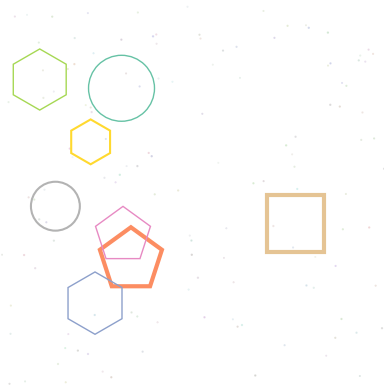[{"shape": "circle", "thickness": 1, "radius": 0.43, "center": [0.316, 0.771]}, {"shape": "pentagon", "thickness": 3, "radius": 0.42, "center": [0.34, 0.325]}, {"shape": "hexagon", "thickness": 1, "radius": 0.4, "center": [0.247, 0.213]}, {"shape": "pentagon", "thickness": 1, "radius": 0.38, "center": [0.319, 0.389]}, {"shape": "hexagon", "thickness": 1, "radius": 0.4, "center": [0.103, 0.793]}, {"shape": "hexagon", "thickness": 1.5, "radius": 0.29, "center": [0.235, 0.632]}, {"shape": "square", "thickness": 3, "radius": 0.37, "center": [0.767, 0.42]}, {"shape": "circle", "thickness": 1.5, "radius": 0.32, "center": [0.144, 0.464]}]